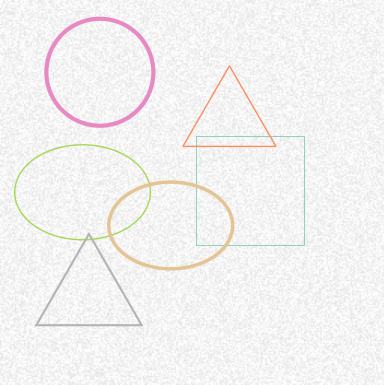[{"shape": "square", "thickness": 0.5, "radius": 0.71, "center": [0.649, 0.506]}, {"shape": "triangle", "thickness": 1, "radius": 0.7, "center": [0.596, 0.689]}, {"shape": "circle", "thickness": 3, "radius": 0.69, "center": [0.259, 0.812]}, {"shape": "oval", "thickness": 1, "radius": 0.88, "center": [0.214, 0.501]}, {"shape": "oval", "thickness": 2.5, "radius": 0.8, "center": [0.443, 0.414]}, {"shape": "triangle", "thickness": 1.5, "radius": 0.79, "center": [0.231, 0.234]}]